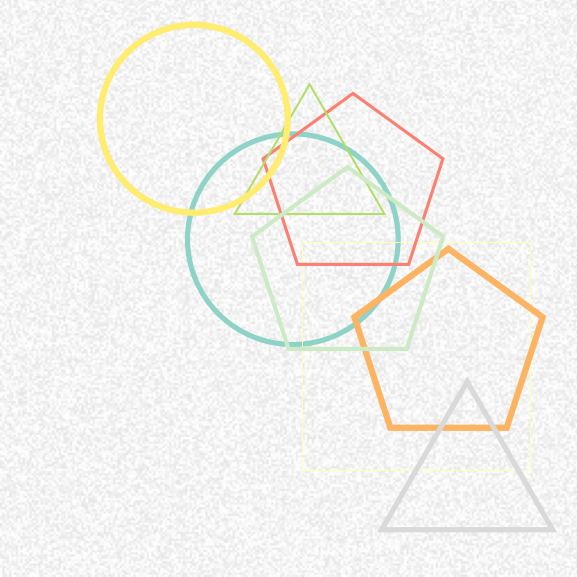[{"shape": "circle", "thickness": 2.5, "radius": 0.91, "center": [0.507, 0.585]}, {"shape": "square", "thickness": 0.5, "radius": 0.99, "center": [0.721, 0.383]}, {"shape": "pentagon", "thickness": 1.5, "radius": 0.82, "center": [0.611, 0.674]}, {"shape": "pentagon", "thickness": 3, "radius": 0.86, "center": [0.777, 0.397]}, {"shape": "triangle", "thickness": 1, "radius": 0.75, "center": [0.536, 0.703]}, {"shape": "triangle", "thickness": 2.5, "radius": 0.85, "center": [0.809, 0.167]}, {"shape": "pentagon", "thickness": 2, "radius": 0.87, "center": [0.602, 0.536]}, {"shape": "circle", "thickness": 3, "radius": 0.81, "center": [0.336, 0.794]}]